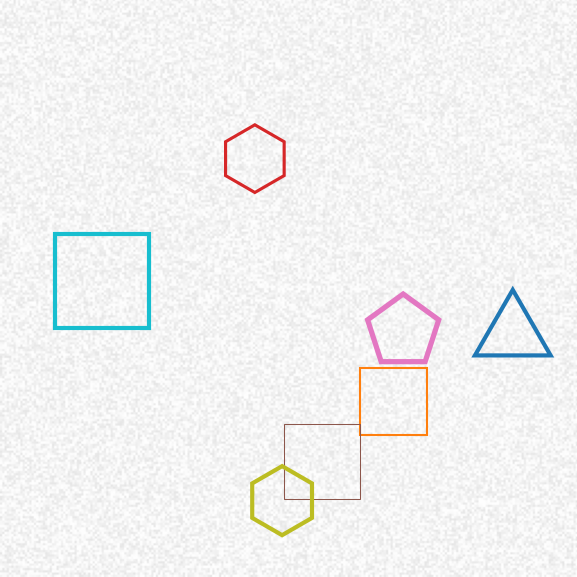[{"shape": "triangle", "thickness": 2, "radius": 0.38, "center": [0.888, 0.422]}, {"shape": "square", "thickness": 1, "radius": 0.29, "center": [0.681, 0.304]}, {"shape": "hexagon", "thickness": 1.5, "radius": 0.29, "center": [0.441, 0.724]}, {"shape": "square", "thickness": 0.5, "radius": 0.33, "center": [0.558, 0.201]}, {"shape": "pentagon", "thickness": 2.5, "radius": 0.32, "center": [0.698, 0.425]}, {"shape": "hexagon", "thickness": 2, "radius": 0.3, "center": [0.489, 0.132]}, {"shape": "square", "thickness": 2, "radius": 0.41, "center": [0.177, 0.513]}]